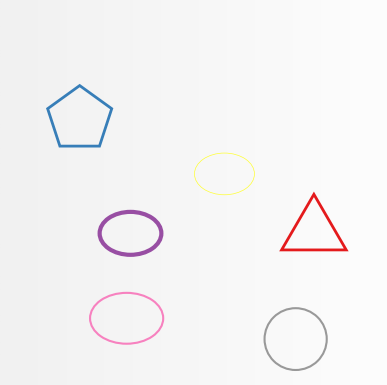[{"shape": "triangle", "thickness": 2, "radius": 0.48, "center": [0.81, 0.399]}, {"shape": "pentagon", "thickness": 2, "radius": 0.43, "center": [0.206, 0.691]}, {"shape": "oval", "thickness": 3, "radius": 0.4, "center": [0.337, 0.394]}, {"shape": "oval", "thickness": 0.5, "radius": 0.39, "center": [0.579, 0.548]}, {"shape": "oval", "thickness": 1.5, "radius": 0.47, "center": [0.327, 0.173]}, {"shape": "circle", "thickness": 1.5, "radius": 0.4, "center": [0.763, 0.119]}]